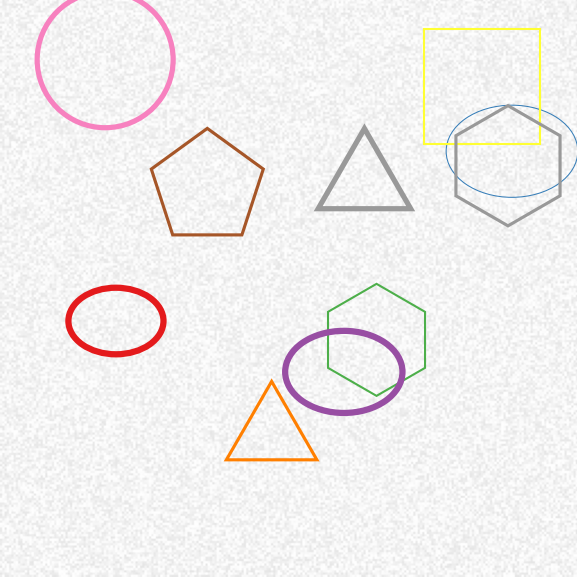[{"shape": "oval", "thickness": 3, "radius": 0.41, "center": [0.201, 0.443]}, {"shape": "oval", "thickness": 0.5, "radius": 0.57, "center": [0.887, 0.737]}, {"shape": "hexagon", "thickness": 1, "radius": 0.48, "center": [0.652, 0.411]}, {"shape": "oval", "thickness": 3, "radius": 0.51, "center": [0.595, 0.355]}, {"shape": "triangle", "thickness": 1.5, "radius": 0.45, "center": [0.47, 0.248]}, {"shape": "square", "thickness": 1, "radius": 0.5, "center": [0.835, 0.849]}, {"shape": "pentagon", "thickness": 1.5, "radius": 0.51, "center": [0.359, 0.675]}, {"shape": "circle", "thickness": 2.5, "radius": 0.59, "center": [0.182, 0.896]}, {"shape": "hexagon", "thickness": 1.5, "radius": 0.52, "center": [0.88, 0.712]}, {"shape": "triangle", "thickness": 2.5, "radius": 0.46, "center": [0.631, 0.684]}]